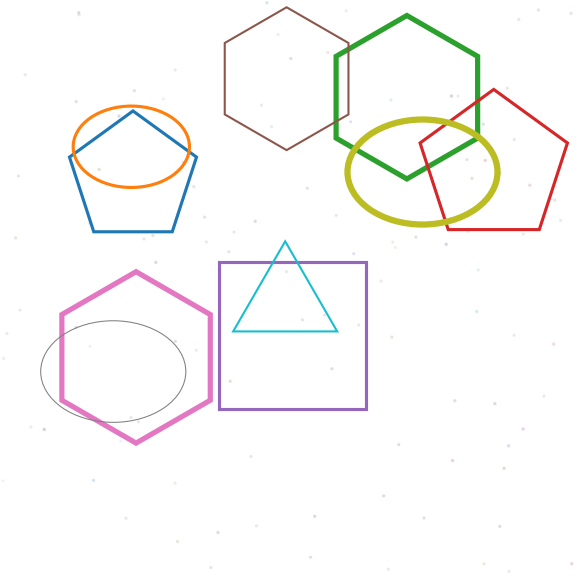[{"shape": "pentagon", "thickness": 1.5, "radius": 0.58, "center": [0.23, 0.691]}, {"shape": "oval", "thickness": 1.5, "radius": 0.5, "center": [0.227, 0.745]}, {"shape": "hexagon", "thickness": 2.5, "radius": 0.71, "center": [0.705, 0.831]}, {"shape": "pentagon", "thickness": 1.5, "radius": 0.67, "center": [0.855, 0.71]}, {"shape": "square", "thickness": 1.5, "radius": 0.64, "center": [0.506, 0.418]}, {"shape": "hexagon", "thickness": 1, "radius": 0.62, "center": [0.496, 0.863]}, {"shape": "hexagon", "thickness": 2.5, "radius": 0.74, "center": [0.236, 0.38]}, {"shape": "oval", "thickness": 0.5, "radius": 0.63, "center": [0.196, 0.356]}, {"shape": "oval", "thickness": 3, "radius": 0.65, "center": [0.732, 0.701]}, {"shape": "triangle", "thickness": 1, "radius": 0.52, "center": [0.494, 0.477]}]